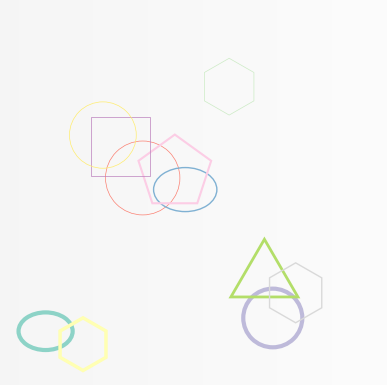[{"shape": "oval", "thickness": 3, "radius": 0.35, "center": [0.118, 0.14]}, {"shape": "hexagon", "thickness": 2.5, "radius": 0.34, "center": [0.214, 0.106]}, {"shape": "circle", "thickness": 3, "radius": 0.38, "center": [0.704, 0.174]}, {"shape": "circle", "thickness": 0.5, "radius": 0.48, "center": [0.368, 0.538]}, {"shape": "oval", "thickness": 1, "radius": 0.41, "center": [0.478, 0.508]}, {"shape": "triangle", "thickness": 2, "radius": 0.5, "center": [0.682, 0.279]}, {"shape": "pentagon", "thickness": 1.5, "radius": 0.49, "center": [0.451, 0.552]}, {"shape": "hexagon", "thickness": 1, "radius": 0.39, "center": [0.763, 0.239]}, {"shape": "square", "thickness": 0.5, "radius": 0.38, "center": [0.312, 0.62]}, {"shape": "hexagon", "thickness": 0.5, "radius": 0.37, "center": [0.591, 0.775]}, {"shape": "circle", "thickness": 0.5, "radius": 0.43, "center": [0.265, 0.649]}]